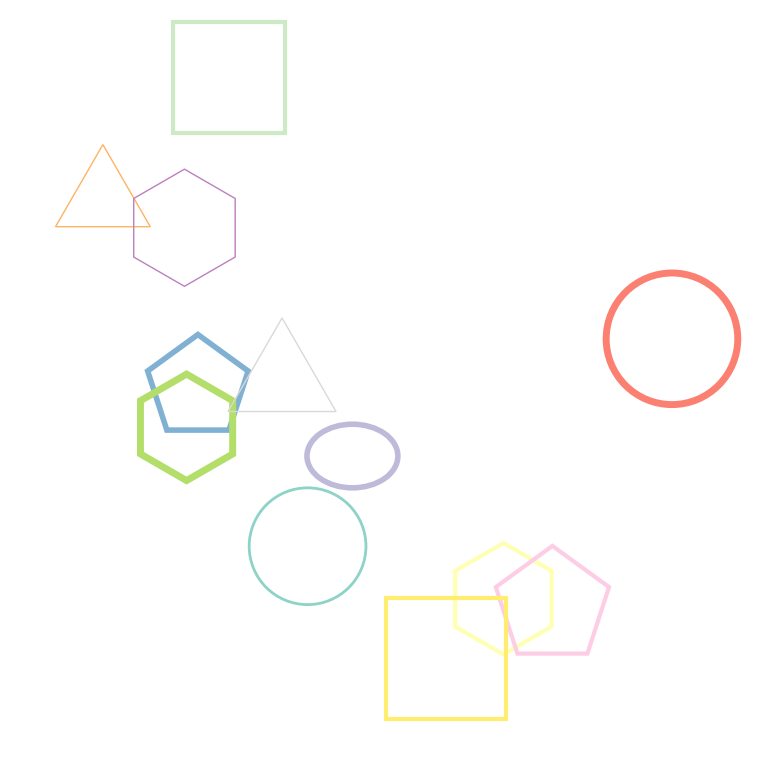[{"shape": "circle", "thickness": 1, "radius": 0.38, "center": [0.399, 0.291]}, {"shape": "hexagon", "thickness": 1.5, "radius": 0.36, "center": [0.654, 0.222]}, {"shape": "oval", "thickness": 2, "radius": 0.3, "center": [0.458, 0.408]}, {"shape": "circle", "thickness": 2.5, "radius": 0.43, "center": [0.873, 0.56]}, {"shape": "pentagon", "thickness": 2, "radius": 0.34, "center": [0.257, 0.497]}, {"shape": "triangle", "thickness": 0.5, "radius": 0.36, "center": [0.134, 0.741]}, {"shape": "hexagon", "thickness": 2.5, "radius": 0.35, "center": [0.242, 0.445]}, {"shape": "pentagon", "thickness": 1.5, "radius": 0.39, "center": [0.717, 0.214]}, {"shape": "triangle", "thickness": 0.5, "radius": 0.4, "center": [0.366, 0.506]}, {"shape": "hexagon", "thickness": 0.5, "radius": 0.38, "center": [0.24, 0.704]}, {"shape": "square", "thickness": 1.5, "radius": 0.36, "center": [0.297, 0.899]}, {"shape": "square", "thickness": 1.5, "radius": 0.39, "center": [0.579, 0.145]}]